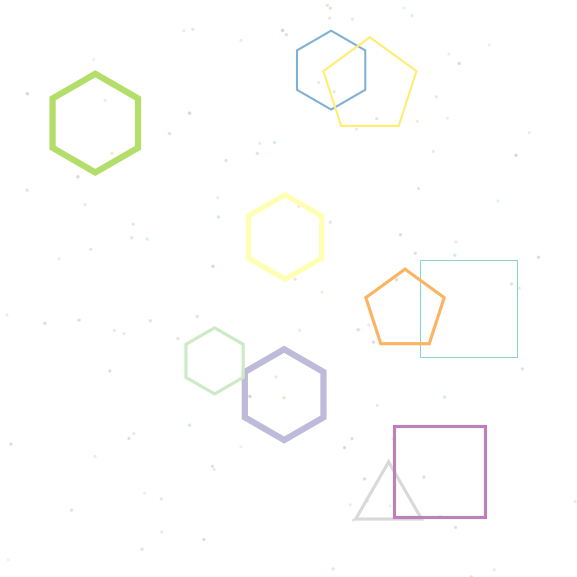[{"shape": "square", "thickness": 0.5, "radius": 0.42, "center": [0.811, 0.465]}, {"shape": "hexagon", "thickness": 2.5, "radius": 0.37, "center": [0.494, 0.589]}, {"shape": "hexagon", "thickness": 3, "radius": 0.39, "center": [0.492, 0.316]}, {"shape": "hexagon", "thickness": 1, "radius": 0.34, "center": [0.573, 0.878]}, {"shape": "pentagon", "thickness": 1.5, "radius": 0.36, "center": [0.701, 0.462]}, {"shape": "hexagon", "thickness": 3, "radius": 0.43, "center": [0.165, 0.786]}, {"shape": "triangle", "thickness": 1.5, "radius": 0.33, "center": [0.673, 0.133]}, {"shape": "square", "thickness": 1.5, "radius": 0.39, "center": [0.761, 0.182]}, {"shape": "hexagon", "thickness": 1.5, "radius": 0.29, "center": [0.372, 0.374]}, {"shape": "pentagon", "thickness": 1, "radius": 0.42, "center": [0.641, 0.85]}]